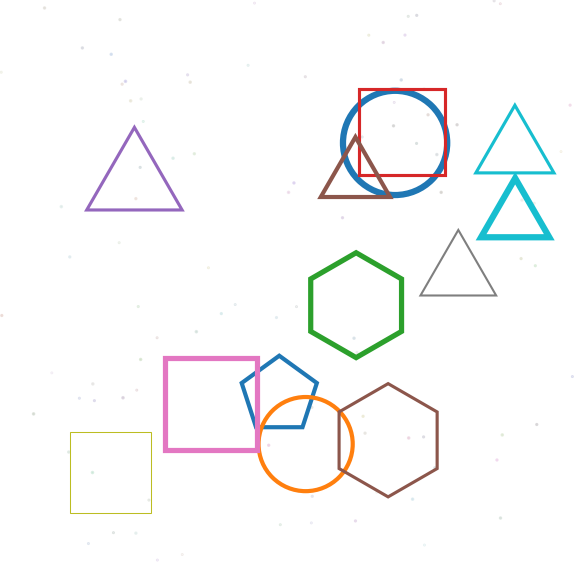[{"shape": "pentagon", "thickness": 2, "radius": 0.34, "center": [0.484, 0.315]}, {"shape": "circle", "thickness": 3, "radius": 0.45, "center": [0.684, 0.752]}, {"shape": "circle", "thickness": 2, "radius": 0.41, "center": [0.529, 0.23]}, {"shape": "hexagon", "thickness": 2.5, "radius": 0.45, "center": [0.617, 0.471]}, {"shape": "square", "thickness": 1.5, "radius": 0.37, "center": [0.696, 0.771]}, {"shape": "triangle", "thickness": 1.5, "radius": 0.48, "center": [0.233, 0.683]}, {"shape": "hexagon", "thickness": 1.5, "radius": 0.49, "center": [0.672, 0.237]}, {"shape": "triangle", "thickness": 2, "radius": 0.35, "center": [0.615, 0.693]}, {"shape": "square", "thickness": 2.5, "radius": 0.4, "center": [0.366, 0.3]}, {"shape": "triangle", "thickness": 1, "radius": 0.38, "center": [0.794, 0.525]}, {"shape": "square", "thickness": 0.5, "radius": 0.35, "center": [0.192, 0.181]}, {"shape": "triangle", "thickness": 1.5, "radius": 0.39, "center": [0.892, 0.739]}, {"shape": "triangle", "thickness": 3, "radius": 0.34, "center": [0.892, 0.622]}]